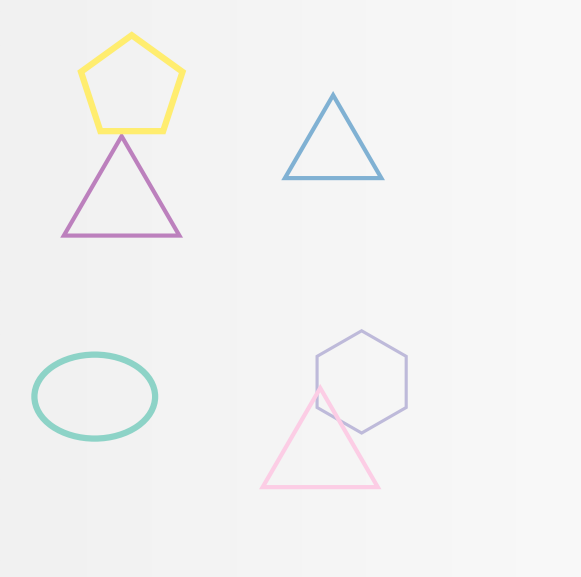[{"shape": "oval", "thickness": 3, "radius": 0.52, "center": [0.163, 0.312]}, {"shape": "hexagon", "thickness": 1.5, "radius": 0.44, "center": [0.622, 0.338]}, {"shape": "triangle", "thickness": 2, "radius": 0.48, "center": [0.573, 0.739]}, {"shape": "triangle", "thickness": 2, "radius": 0.57, "center": [0.551, 0.213]}, {"shape": "triangle", "thickness": 2, "radius": 0.57, "center": [0.209, 0.649]}, {"shape": "pentagon", "thickness": 3, "radius": 0.46, "center": [0.227, 0.846]}]